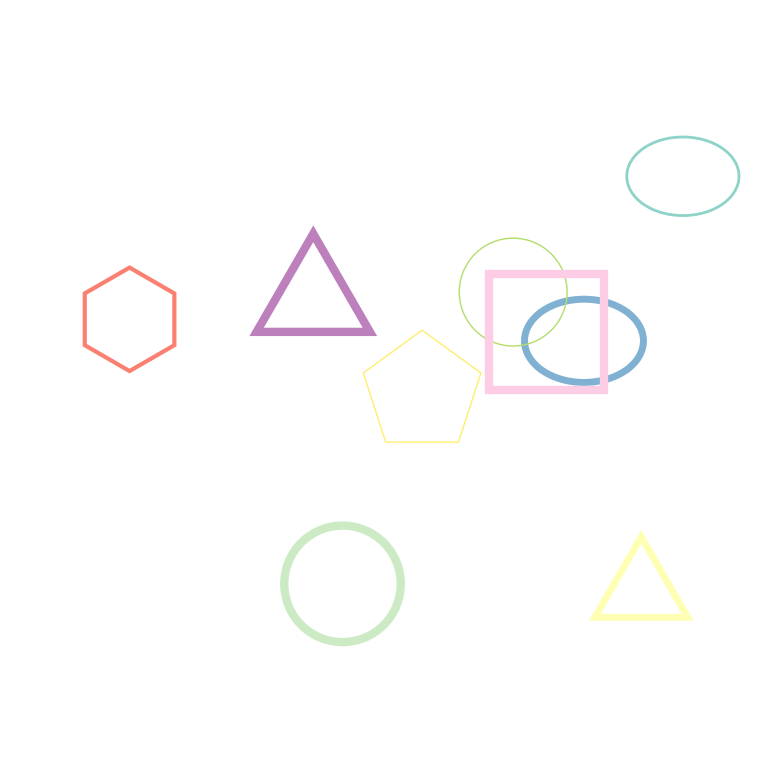[{"shape": "oval", "thickness": 1, "radius": 0.36, "center": [0.887, 0.771]}, {"shape": "triangle", "thickness": 2.5, "radius": 0.35, "center": [0.833, 0.233]}, {"shape": "hexagon", "thickness": 1.5, "radius": 0.34, "center": [0.168, 0.585]}, {"shape": "oval", "thickness": 2.5, "radius": 0.39, "center": [0.758, 0.557]}, {"shape": "circle", "thickness": 0.5, "radius": 0.35, "center": [0.666, 0.621]}, {"shape": "square", "thickness": 3, "radius": 0.37, "center": [0.71, 0.569]}, {"shape": "triangle", "thickness": 3, "radius": 0.42, "center": [0.407, 0.611]}, {"shape": "circle", "thickness": 3, "radius": 0.38, "center": [0.445, 0.242]}, {"shape": "pentagon", "thickness": 0.5, "radius": 0.4, "center": [0.548, 0.491]}]